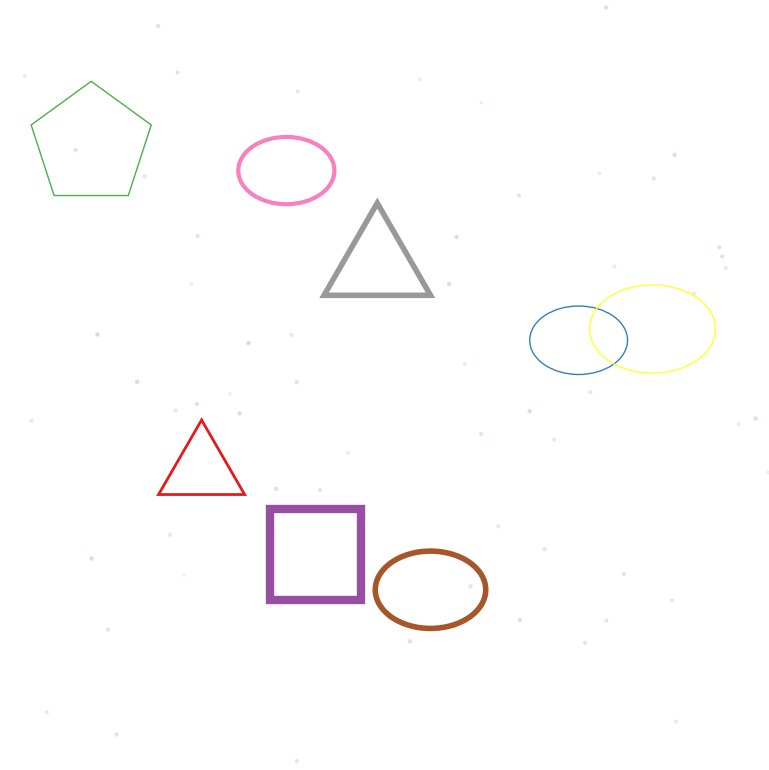[{"shape": "triangle", "thickness": 1, "radius": 0.32, "center": [0.262, 0.39]}, {"shape": "oval", "thickness": 0.5, "radius": 0.32, "center": [0.751, 0.558]}, {"shape": "pentagon", "thickness": 0.5, "radius": 0.41, "center": [0.118, 0.812]}, {"shape": "square", "thickness": 3, "radius": 0.3, "center": [0.41, 0.28]}, {"shape": "oval", "thickness": 0.5, "radius": 0.41, "center": [0.847, 0.573]}, {"shape": "oval", "thickness": 2, "radius": 0.36, "center": [0.559, 0.234]}, {"shape": "oval", "thickness": 1.5, "radius": 0.31, "center": [0.372, 0.778]}, {"shape": "triangle", "thickness": 2, "radius": 0.4, "center": [0.49, 0.656]}]